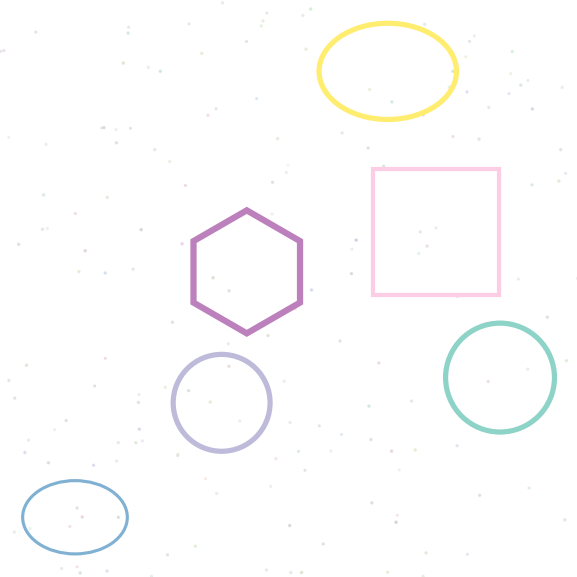[{"shape": "circle", "thickness": 2.5, "radius": 0.47, "center": [0.866, 0.345]}, {"shape": "circle", "thickness": 2.5, "radius": 0.42, "center": [0.384, 0.302]}, {"shape": "oval", "thickness": 1.5, "radius": 0.45, "center": [0.13, 0.103]}, {"shape": "square", "thickness": 2, "radius": 0.54, "center": [0.755, 0.597]}, {"shape": "hexagon", "thickness": 3, "radius": 0.53, "center": [0.427, 0.528]}, {"shape": "oval", "thickness": 2.5, "radius": 0.59, "center": [0.671, 0.876]}]